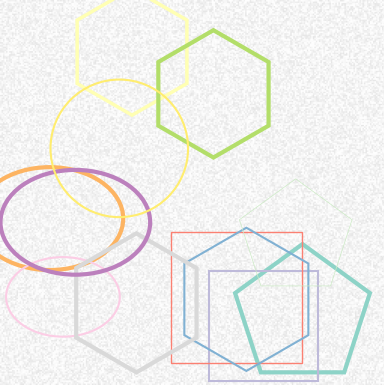[{"shape": "pentagon", "thickness": 3, "radius": 0.92, "center": [0.786, 0.182]}, {"shape": "hexagon", "thickness": 2.5, "radius": 0.82, "center": [0.343, 0.865]}, {"shape": "square", "thickness": 1.5, "radius": 0.71, "center": [0.684, 0.153]}, {"shape": "square", "thickness": 1, "radius": 0.85, "center": [0.614, 0.227]}, {"shape": "hexagon", "thickness": 1.5, "radius": 0.93, "center": [0.64, 0.223]}, {"shape": "oval", "thickness": 3, "radius": 0.95, "center": [0.129, 0.432]}, {"shape": "hexagon", "thickness": 3, "radius": 0.83, "center": [0.554, 0.756]}, {"shape": "oval", "thickness": 1.5, "radius": 0.74, "center": [0.163, 0.229]}, {"shape": "hexagon", "thickness": 3, "radius": 0.9, "center": [0.354, 0.213]}, {"shape": "oval", "thickness": 3, "radius": 0.97, "center": [0.196, 0.423]}, {"shape": "pentagon", "thickness": 0.5, "radius": 0.77, "center": [0.768, 0.382]}, {"shape": "circle", "thickness": 1.5, "radius": 0.89, "center": [0.31, 0.615]}]